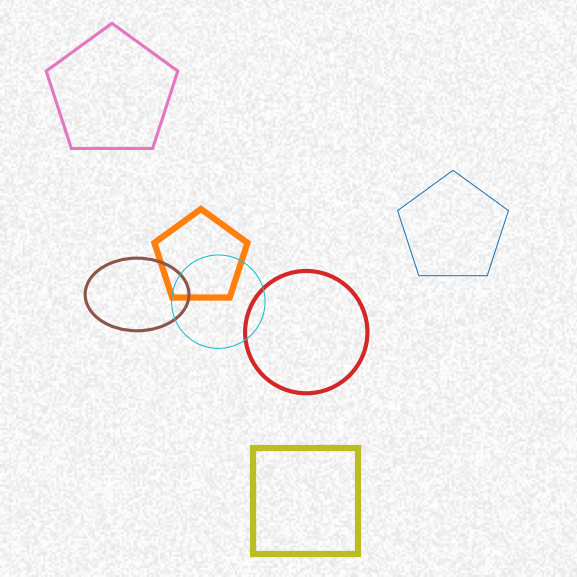[{"shape": "pentagon", "thickness": 0.5, "radius": 0.5, "center": [0.784, 0.603]}, {"shape": "pentagon", "thickness": 3, "radius": 0.42, "center": [0.348, 0.552]}, {"shape": "circle", "thickness": 2, "radius": 0.53, "center": [0.53, 0.424]}, {"shape": "oval", "thickness": 1.5, "radius": 0.45, "center": [0.237, 0.489]}, {"shape": "pentagon", "thickness": 1.5, "radius": 0.6, "center": [0.194, 0.839]}, {"shape": "square", "thickness": 3, "radius": 0.46, "center": [0.529, 0.131]}, {"shape": "circle", "thickness": 0.5, "radius": 0.4, "center": [0.378, 0.477]}]